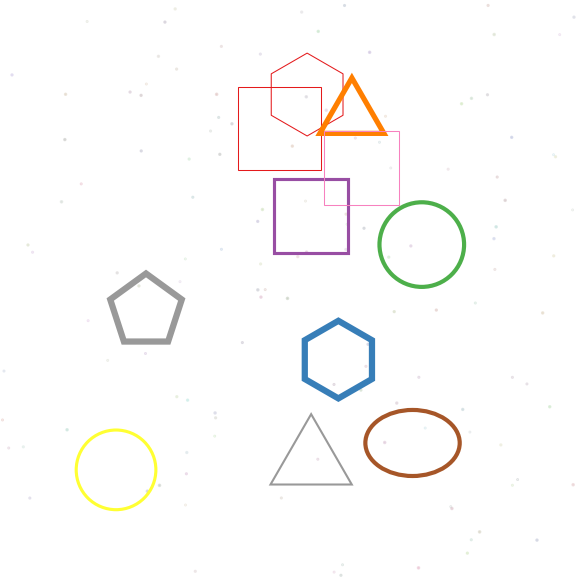[{"shape": "square", "thickness": 0.5, "radius": 0.36, "center": [0.484, 0.776]}, {"shape": "hexagon", "thickness": 0.5, "radius": 0.36, "center": [0.532, 0.835]}, {"shape": "hexagon", "thickness": 3, "radius": 0.34, "center": [0.586, 0.376]}, {"shape": "circle", "thickness": 2, "radius": 0.37, "center": [0.73, 0.576]}, {"shape": "square", "thickness": 1.5, "radius": 0.32, "center": [0.539, 0.625]}, {"shape": "triangle", "thickness": 2.5, "radius": 0.32, "center": [0.609, 0.8]}, {"shape": "circle", "thickness": 1.5, "radius": 0.34, "center": [0.201, 0.186]}, {"shape": "oval", "thickness": 2, "radius": 0.41, "center": [0.714, 0.232]}, {"shape": "square", "thickness": 0.5, "radius": 0.32, "center": [0.626, 0.708]}, {"shape": "triangle", "thickness": 1, "radius": 0.41, "center": [0.539, 0.201]}, {"shape": "pentagon", "thickness": 3, "radius": 0.33, "center": [0.253, 0.46]}]